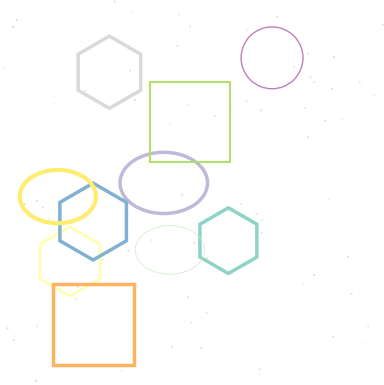[{"shape": "hexagon", "thickness": 2.5, "radius": 0.43, "center": [0.593, 0.375]}, {"shape": "hexagon", "thickness": 2, "radius": 0.45, "center": [0.182, 0.321]}, {"shape": "oval", "thickness": 2.5, "radius": 0.57, "center": [0.425, 0.525]}, {"shape": "hexagon", "thickness": 2.5, "radius": 0.5, "center": [0.242, 0.425]}, {"shape": "square", "thickness": 2.5, "radius": 0.53, "center": [0.243, 0.158]}, {"shape": "square", "thickness": 1.5, "radius": 0.52, "center": [0.493, 0.683]}, {"shape": "hexagon", "thickness": 2.5, "radius": 0.47, "center": [0.284, 0.812]}, {"shape": "circle", "thickness": 1, "radius": 0.4, "center": [0.707, 0.85]}, {"shape": "oval", "thickness": 0.5, "radius": 0.45, "center": [0.441, 0.351]}, {"shape": "oval", "thickness": 3, "radius": 0.49, "center": [0.15, 0.489]}]